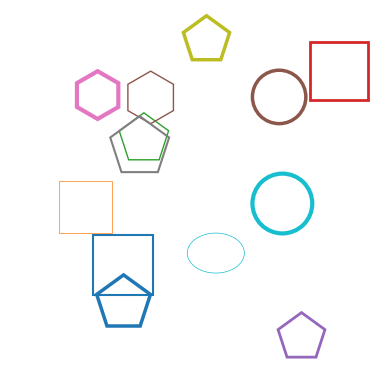[{"shape": "pentagon", "thickness": 2.5, "radius": 0.37, "center": [0.321, 0.213]}, {"shape": "square", "thickness": 1.5, "radius": 0.39, "center": [0.319, 0.312]}, {"shape": "square", "thickness": 0.5, "radius": 0.34, "center": [0.222, 0.462]}, {"shape": "pentagon", "thickness": 1, "radius": 0.34, "center": [0.374, 0.639]}, {"shape": "square", "thickness": 2, "radius": 0.38, "center": [0.881, 0.816]}, {"shape": "pentagon", "thickness": 2, "radius": 0.32, "center": [0.783, 0.124]}, {"shape": "hexagon", "thickness": 1, "radius": 0.34, "center": [0.391, 0.747]}, {"shape": "circle", "thickness": 2.5, "radius": 0.35, "center": [0.725, 0.748]}, {"shape": "hexagon", "thickness": 3, "radius": 0.31, "center": [0.254, 0.753]}, {"shape": "pentagon", "thickness": 1.5, "radius": 0.4, "center": [0.363, 0.618]}, {"shape": "pentagon", "thickness": 2.5, "radius": 0.32, "center": [0.536, 0.896]}, {"shape": "oval", "thickness": 0.5, "radius": 0.37, "center": [0.561, 0.343]}, {"shape": "circle", "thickness": 3, "radius": 0.39, "center": [0.733, 0.471]}]